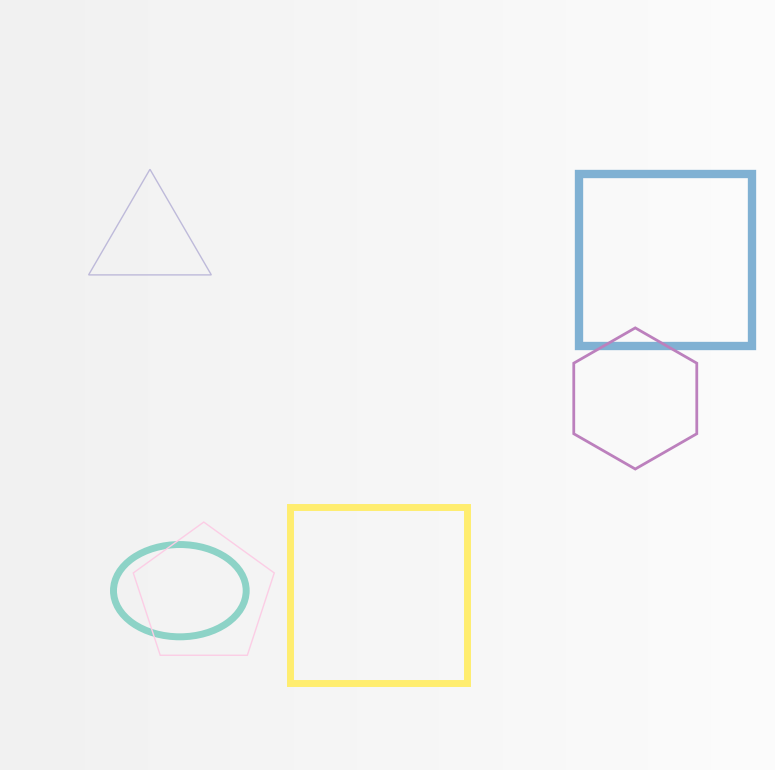[{"shape": "oval", "thickness": 2.5, "radius": 0.43, "center": [0.232, 0.233]}, {"shape": "triangle", "thickness": 0.5, "radius": 0.46, "center": [0.193, 0.689]}, {"shape": "square", "thickness": 3, "radius": 0.56, "center": [0.859, 0.663]}, {"shape": "pentagon", "thickness": 0.5, "radius": 0.48, "center": [0.263, 0.226]}, {"shape": "hexagon", "thickness": 1, "radius": 0.46, "center": [0.82, 0.483]}, {"shape": "square", "thickness": 2.5, "radius": 0.57, "center": [0.489, 0.227]}]